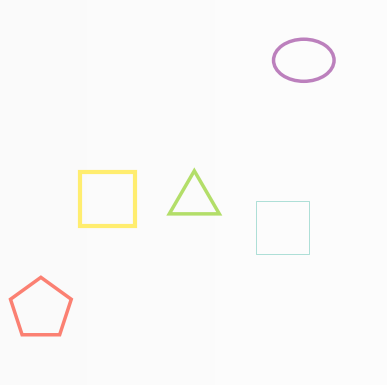[{"shape": "square", "thickness": 0.5, "radius": 0.34, "center": [0.73, 0.409]}, {"shape": "pentagon", "thickness": 2.5, "radius": 0.41, "center": [0.106, 0.197]}, {"shape": "triangle", "thickness": 2.5, "radius": 0.37, "center": [0.501, 0.482]}, {"shape": "oval", "thickness": 2.5, "radius": 0.39, "center": [0.784, 0.843]}, {"shape": "square", "thickness": 3, "radius": 0.35, "center": [0.277, 0.483]}]